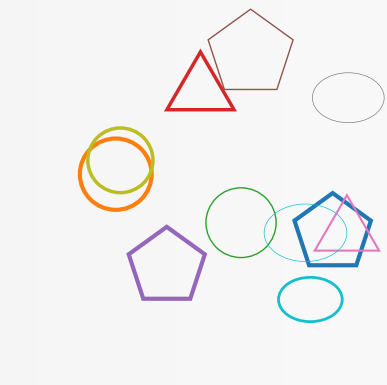[{"shape": "pentagon", "thickness": 3, "radius": 0.52, "center": [0.859, 0.395]}, {"shape": "circle", "thickness": 3, "radius": 0.46, "center": [0.299, 0.548]}, {"shape": "circle", "thickness": 1, "radius": 0.45, "center": [0.622, 0.422]}, {"shape": "triangle", "thickness": 2.5, "radius": 0.5, "center": [0.517, 0.765]}, {"shape": "pentagon", "thickness": 3, "radius": 0.52, "center": [0.43, 0.308]}, {"shape": "pentagon", "thickness": 1, "radius": 0.58, "center": [0.647, 0.861]}, {"shape": "triangle", "thickness": 1.5, "radius": 0.48, "center": [0.895, 0.397]}, {"shape": "oval", "thickness": 0.5, "radius": 0.46, "center": [0.899, 0.746]}, {"shape": "circle", "thickness": 2.5, "radius": 0.42, "center": [0.311, 0.584]}, {"shape": "oval", "thickness": 2, "radius": 0.41, "center": [0.801, 0.222]}, {"shape": "oval", "thickness": 0.5, "radius": 0.53, "center": [0.788, 0.395]}]